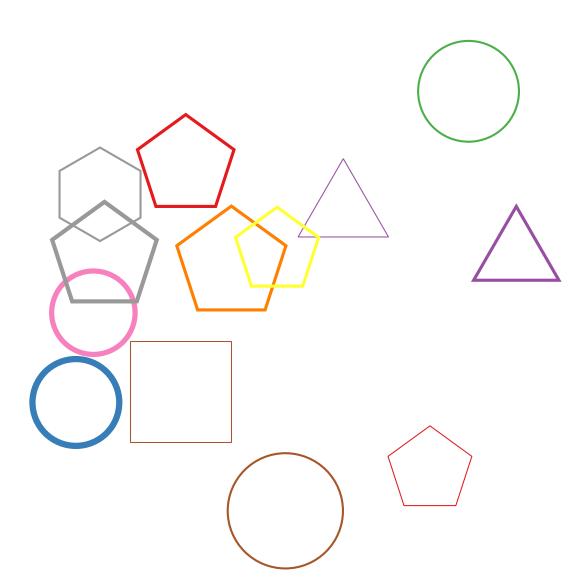[{"shape": "pentagon", "thickness": 0.5, "radius": 0.38, "center": [0.744, 0.185]}, {"shape": "pentagon", "thickness": 1.5, "radius": 0.44, "center": [0.322, 0.713]}, {"shape": "circle", "thickness": 3, "radius": 0.38, "center": [0.131, 0.302]}, {"shape": "circle", "thickness": 1, "radius": 0.44, "center": [0.811, 0.841]}, {"shape": "triangle", "thickness": 0.5, "radius": 0.45, "center": [0.594, 0.634]}, {"shape": "triangle", "thickness": 1.5, "radius": 0.43, "center": [0.894, 0.556]}, {"shape": "pentagon", "thickness": 1.5, "radius": 0.5, "center": [0.401, 0.543]}, {"shape": "pentagon", "thickness": 1.5, "radius": 0.38, "center": [0.48, 0.565]}, {"shape": "circle", "thickness": 1, "radius": 0.5, "center": [0.494, 0.115]}, {"shape": "square", "thickness": 0.5, "radius": 0.44, "center": [0.312, 0.322]}, {"shape": "circle", "thickness": 2.5, "radius": 0.36, "center": [0.162, 0.458]}, {"shape": "hexagon", "thickness": 1, "radius": 0.4, "center": [0.173, 0.663]}, {"shape": "pentagon", "thickness": 2, "radius": 0.48, "center": [0.181, 0.554]}]